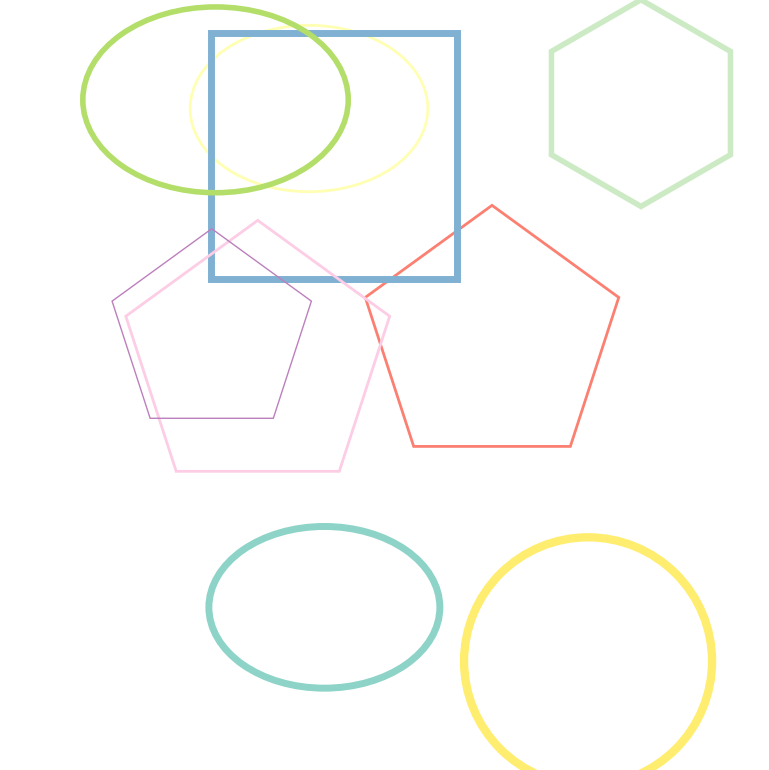[{"shape": "oval", "thickness": 2.5, "radius": 0.75, "center": [0.421, 0.211]}, {"shape": "oval", "thickness": 1, "radius": 0.77, "center": [0.401, 0.859]}, {"shape": "pentagon", "thickness": 1, "radius": 0.87, "center": [0.639, 0.56]}, {"shape": "square", "thickness": 2.5, "radius": 0.8, "center": [0.433, 0.797]}, {"shape": "oval", "thickness": 2, "radius": 0.86, "center": [0.28, 0.87]}, {"shape": "pentagon", "thickness": 1, "radius": 0.9, "center": [0.335, 0.534]}, {"shape": "pentagon", "thickness": 0.5, "radius": 0.68, "center": [0.275, 0.567]}, {"shape": "hexagon", "thickness": 2, "radius": 0.67, "center": [0.832, 0.866]}, {"shape": "circle", "thickness": 3, "radius": 0.81, "center": [0.764, 0.141]}]